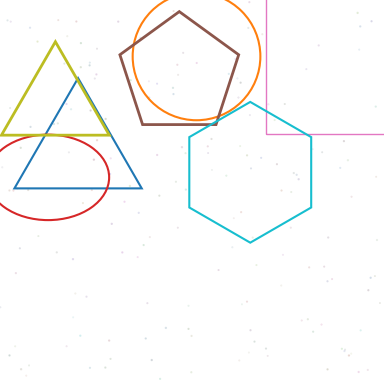[{"shape": "triangle", "thickness": 1.5, "radius": 0.95, "center": [0.203, 0.606]}, {"shape": "circle", "thickness": 1.5, "radius": 0.83, "center": [0.51, 0.854]}, {"shape": "oval", "thickness": 1.5, "radius": 0.79, "center": [0.125, 0.539]}, {"shape": "pentagon", "thickness": 2, "radius": 0.81, "center": [0.466, 0.808]}, {"shape": "square", "thickness": 1, "radius": 0.92, "center": [0.876, 0.836]}, {"shape": "triangle", "thickness": 2, "radius": 0.81, "center": [0.144, 0.73]}, {"shape": "hexagon", "thickness": 1.5, "radius": 0.91, "center": [0.65, 0.552]}]